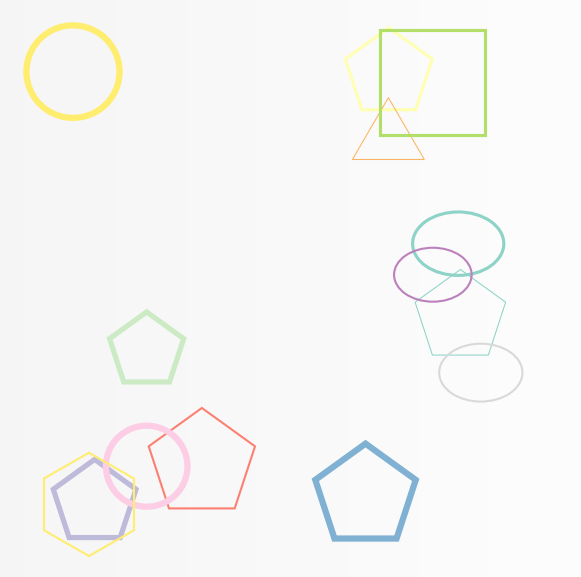[{"shape": "oval", "thickness": 1.5, "radius": 0.39, "center": [0.788, 0.577]}, {"shape": "pentagon", "thickness": 0.5, "radius": 0.41, "center": [0.792, 0.451]}, {"shape": "pentagon", "thickness": 1.5, "radius": 0.39, "center": [0.669, 0.873]}, {"shape": "pentagon", "thickness": 2.5, "radius": 0.37, "center": [0.163, 0.129]}, {"shape": "pentagon", "thickness": 1, "radius": 0.48, "center": [0.347, 0.197]}, {"shape": "pentagon", "thickness": 3, "radius": 0.45, "center": [0.629, 0.14]}, {"shape": "triangle", "thickness": 0.5, "radius": 0.36, "center": [0.668, 0.759]}, {"shape": "square", "thickness": 1.5, "radius": 0.45, "center": [0.744, 0.856]}, {"shape": "circle", "thickness": 3, "radius": 0.35, "center": [0.252, 0.192]}, {"shape": "oval", "thickness": 1, "radius": 0.36, "center": [0.827, 0.354]}, {"shape": "oval", "thickness": 1, "radius": 0.33, "center": [0.745, 0.523]}, {"shape": "pentagon", "thickness": 2.5, "radius": 0.34, "center": [0.252, 0.392]}, {"shape": "circle", "thickness": 3, "radius": 0.4, "center": [0.126, 0.875]}, {"shape": "hexagon", "thickness": 1, "radius": 0.45, "center": [0.153, 0.126]}]